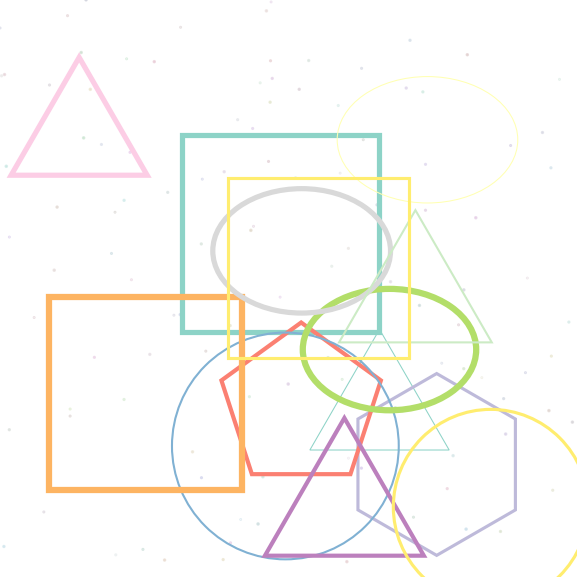[{"shape": "triangle", "thickness": 0.5, "radius": 0.7, "center": [0.657, 0.29]}, {"shape": "square", "thickness": 2.5, "radius": 0.85, "center": [0.486, 0.595]}, {"shape": "oval", "thickness": 0.5, "radius": 0.78, "center": [0.74, 0.757]}, {"shape": "hexagon", "thickness": 1.5, "radius": 0.79, "center": [0.756, 0.195]}, {"shape": "pentagon", "thickness": 2, "radius": 0.73, "center": [0.521, 0.296]}, {"shape": "circle", "thickness": 1, "radius": 0.98, "center": [0.494, 0.227]}, {"shape": "square", "thickness": 3, "radius": 0.84, "center": [0.252, 0.317]}, {"shape": "oval", "thickness": 3, "radius": 0.75, "center": [0.674, 0.394]}, {"shape": "triangle", "thickness": 2.5, "radius": 0.68, "center": [0.137, 0.764]}, {"shape": "oval", "thickness": 2.5, "radius": 0.77, "center": [0.522, 0.565]}, {"shape": "triangle", "thickness": 2, "radius": 0.79, "center": [0.596, 0.116]}, {"shape": "triangle", "thickness": 1, "radius": 0.76, "center": [0.719, 0.483]}, {"shape": "circle", "thickness": 1.5, "radius": 0.84, "center": [0.85, 0.121]}, {"shape": "square", "thickness": 1.5, "radius": 0.78, "center": [0.551, 0.535]}]